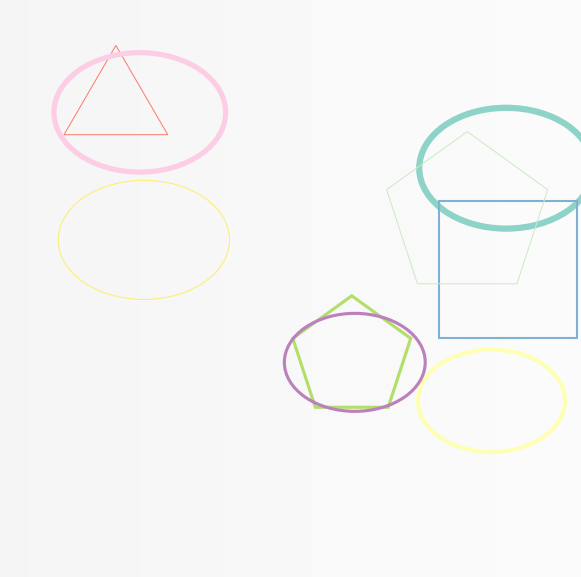[{"shape": "oval", "thickness": 3, "radius": 0.75, "center": [0.871, 0.708]}, {"shape": "oval", "thickness": 2, "radius": 0.63, "center": [0.845, 0.305]}, {"shape": "triangle", "thickness": 0.5, "radius": 0.52, "center": [0.199, 0.817]}, {"shape": "square", "thickness": 1, "radius": 0.59, "center": [0.874, 0.533]}, {"shape": "pentagon", "thickness": 1.5, "radius": 0.53, "center": [0.605, 0.38]}, {"shape": "oval", "thickness": 2.5, "radius": 0.74, "center": [0.241, 0.805]}, {"shape": "oval", "thickness": 1.5, "radius": 0.61, "center": [0.61, 0.372]}, {"shape": "pentagon", "thickness": 0.5, "radius": 0.73, "center": [0.804, 0.626]}, {"shape": "oval", "thickness": 0.5, "radius": 0.74, "center": [0.248, 0.584]}]